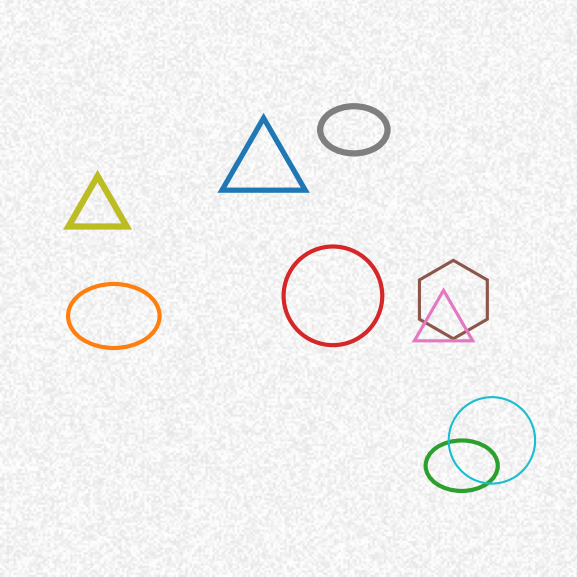[{"shape": "triangle", "thickness": 2.5, "radius": 0.42, "center": [0.456, 0.711]}, {"shape": "oval", "thickness": 2, "radius": 0.4, "center": [0.197, 0.452]}, {"shape": "oval", "thickness": 2, "radius": 0.31, "center": [0.799, 0.193]}, {"shape": "circle", "thickness": 2, "radius": 0.43, "center": [0.577, 0.487]}, {"shape": "hexagon", "thickness": 1.5, "radius": 0.34, "center": [0.785, 0.48]}, {"shape": "triangle", "thickness": 1.5, "radius": 0.29, "center": [0.768, 0.438]}, {"shape": "oval", "thickness": 3, "radius": 0.29, "center": [0.613, 0.774]}, {"shape": "triangle", "thickness": 3, "radius": 0.29, "center": [0.169, 0.636]}, {"shape": "circle", "thickness": 1, "radius": 0.37, "center": [0.852, 0.237]}]